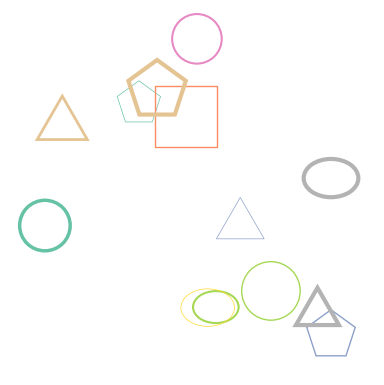[{"shape": "pentagon", "thickness": 0.5, "radius": 0.3, "center": [0.361, 0.731]}, {"shape": "circle", "thickness": 2.5, "radius": 0.33, "center": [0.117, 0.414]}, {"shape": "square", "thickness": 1, "radius": 0.4, "center": [0.483, 0.698]}, {"shape": "pentagon", "thickness": 1, "radius": 0.33, "center": [0.86, 0.129]}, {"shape": "triangle", "thickness": 0.5, "radius": 0.36, "center": [0.624, 0.415]}, {"shape": "circle", "thickness": 1.5, "radius": 0.32, "center": [0.512, 0.899]}, {"shape": "oval", "thickness": 1.5, "radius": 0.3, "center": [0.561, 0.202]}, {"shape": "circle", "thickness": 1, "radius": 0.38, "center": [0.704, 0.244]}, {"shape": "oval", "thickness": 0.5, "radius": 0.35, "center": [0.539, 0.201]}, {"shape": "triangle", "thickness": 2, "radius": 0.38, "center": [0.162, 0.675]}, {"shape": "pentagon", "thickness": 3, "radius": 0.39, "center": [0.408, 0.766]}, {"shape": "triangle", "thickness": 3, "radius": 0.32, "center": [0.825, 0.188]}, {"shape": "oval", "thickness": 3, "radius": 0.35, "center": [0.86, 0.537]}]